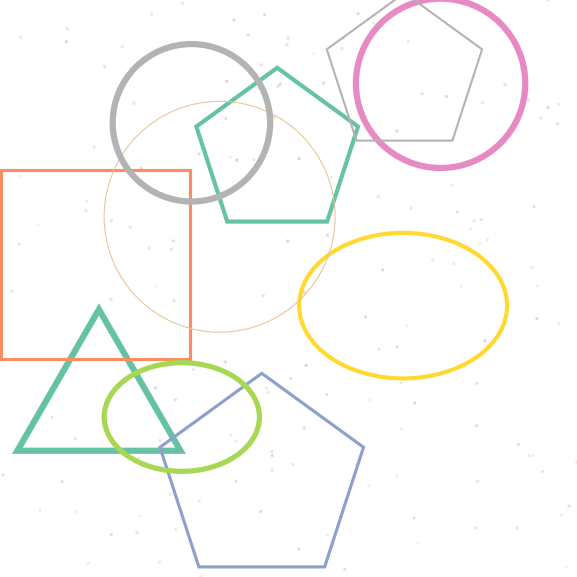[{"shape": "pentagon", "thickness": 2, "radius": 0.74, "center": [0.48, 0.735]}, {"shape": "triangle", "thickness": 3, "radius": 0.82, "center": [0.171, 0.3]}, {"shape": "square", "thickness": 1.5, "radius": 0.82, "center": [0.166, 0.541]}, {"shape": "pentagon", "thickness": 1.5, "radius": 0.93, "center": [0.453, 0.167]}, {"shape": "circle", "thickness": 3, "radius": 0.73, "center": [0.763, 0.855]}, {"shape": "oval", "thickness": 2.5, "radius": 0.67, "center": [0.315, 0.277]}, {"shape": "oval", "thickness": 2, "radius": 0.9, "center": [0.698, 0.47]}, {"shape": "circle", "thickness": 0.5, "radius": 1.0, "center": [0.38, 0.624]}, {"shape": "pentagon", "thickness": 1, "radius": 0.71, "center": [0.7, 0.87]}, {"shape": "circle", "thickness": 3, "radius": 0.68, "center": [0.331, 0.787]}]